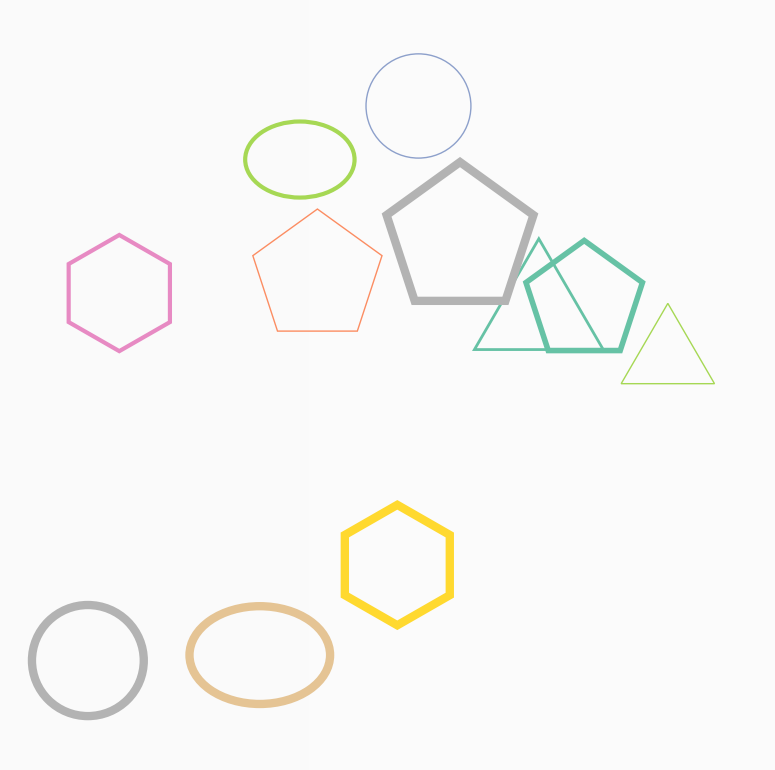[{"shape": "triangle", "thickness": 1, "radius": 0.48, "center": [0.695, 0.594]}, {"shape": "pentagon", "thickness": 2, "radius": 0.39, "center": [0.754, 0.609]}, {"shape": "pentagon", "thickness": 0.5, "radius": 0.44, "center": [0.41, 0.641]}, {"shape": "circle", "thickness": 0.5, "radius": 0.34, "center": [0.54, 0.862]}, {"shape": "hexagon", "thickness": 1.5, "radius": 0.38, "center": [0.154, 0.619]}, {"shape": "oval", "thickness": 1.5, "radius": 0.35, "center": [0.387, 0.793]}, {"shape": "triangle", "thickness": 0.5, "radius": 0.35, "center": [0.862, 0.536]}, {"shape": "hexagon", "thickness": 3, "radius": 0.39, "center": [0.513, 0.266]}, {"shape": "oval", "thickness": 3, "radius": 0.45, "center": [0.335, 0.149]}, {"shape": "pentagon", "thickness": 3, "radius": 0.5, "center": [0.594, 0.69]}, {"shape": "circle", "thickness": 3, "radius": 0.36, "center": [0.113, 0.142]}]